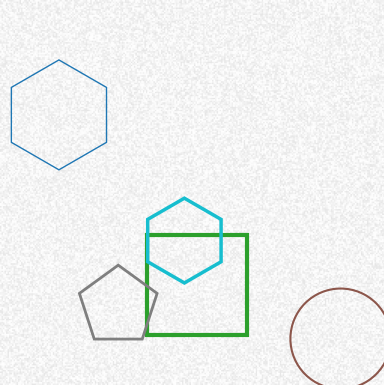[{"shape": "hexagon", "thickness": 1, "radius": 0.71, "center": [0.153, 0.702]}, {"shape": "square", "thickness": 3, "radius": 0.65, "center": [0.512, 0.259]}, {"shape": "circle", "thickness": 1.5, "radius": 0.65, "center": [0.885, 0.12]}, {"shape": "pentagon", "thickness": 2, "radius": 0.53, "center": [0.307, 0.205]}, {"shape": "hexagon", "thickness": 2.5, "radius": 0.55, "center": [0.479, 0.375]}]